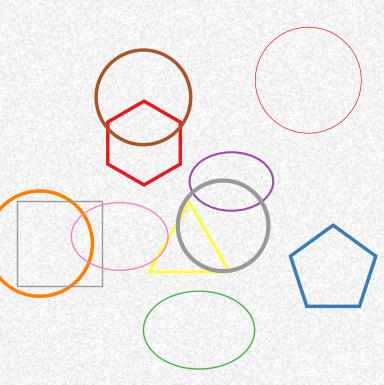[{"shape": "circle", "thickness": 0.5, "radius": 0.69, "center": [0.801, 0.792]}, {"shape": "hexagon", "thickness": 2.5, "radius": 0.54, "center": [0.374, 0.628]}, {"shape": "pentagon", "thickness": 2.5, "radius": 0.58, "center": [0.865, 0.299]}, {"shape": "oval", "thickness": 1, "radius": 0.72, "center": [0.517, 0.142]}, {"shape": "oval", "thickness": 1.5, "radius": 0.54, "center": [0.601, 0.529]}, {"shape": "circle", "thickness": 2.5, "radius": 0.68, "center": [0.103, 0.367]}, {"shape": "triangle", "thickness": 2, "radius": 0.6, "center": [0.492, 0.354]}, {"shape": "circle", "thickness": 2.5, "radius": 0.61, "center": [0.373, 0.747]}, {"shape": "oval", "thickness": 1, "radius": 0.63, "center": [0.311, 0.386]}, {"shape": "square", "thickness": 1, "radius": 0.55, "center": [0.155, 0.367]}, {"shape": "circle", "thickness": 3, "radius": 0.59, "center": [0.58, 0.413]}]